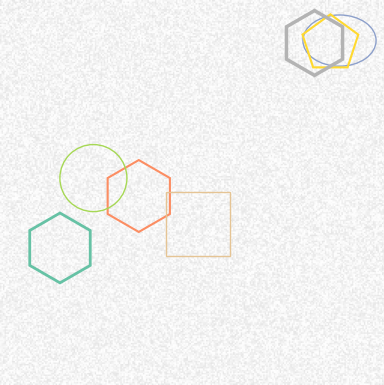[{"shape": "hexagon", "thickness": 2, "radius": 0.45, "center": [0.156, 0.356]}, {"shape": "hexagon", "thickness": 1.5, "radius": 0.47, "center": [0.36, 0.491]}, {"shape": "oval", "thickness": 1, "radius": 0.47, "center": [0.882, 0.895]}, {"shape": "circle", "thickness": 1, "radius": 0.44, "center": [0.243, 0.537]}, {"shape": "pentagon", "thickness": 1.5, "radius": 0.38, "center": [0.858, 0.887]}, {"shape": "square", "thickness": 1, "radius": 0.42, "center": [0.514, 0.417]}, {"shape": "hexagon", "thickness": 2.5, "radius": 0.42, "center": [0.817, 0.888]}]